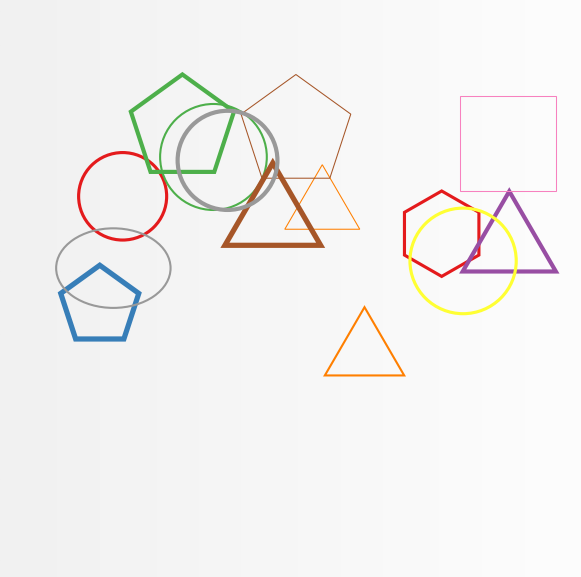[{"shape": "hexagon", "thickness": 1.5, "radius": 0.37, "center": [0.76, 0.594]}, {"shape": "circle", "thickness": 1.5, "radius": 0.38, "center": [0.211, 0.659]}, {"shape": "pentagon", "thickness": 2.5, "radius": 0.35, "center": [0.172, 0.469]}, {"shape": "pentagon", "thickness": 2, "radius": 0.47, "center": [0.314, 0.777]}, {"shape": "circle", "thickness": 1, "radius": 0.46, "center": [0.367, 0.727]}, {"shape": "triangle", "thickness": 2, "radius": 0.46, "center": [0.876, 0.575]}, {"shape": "triangle", "thickness": 0.5, "radius": 0.37, "center": [0.554, 0.639]}, {"shape": "triangle", "thickness": 1, "radius": 0.39, "center": [0.627, 0.388]}, {"shape": "circle", "thickness": 1.5, "radius": 0.46, "center": [0.797, 0.547]}, {"shape": "pentagon", "thickness": 0.5, "radius": 0.5, "center": [0.509, 0.771]}, {"shape": "triangle", "thickness": 2.5, "radius": 0.48, "center": [0.469, 0.622]}, {"shape": "square", "thickness": 0.5, "radius": 0.41, "center": [0.874, 0.751]}, {"shape": "circle", "thickness": 2, "radius": 0.43, "center": [0.391, 0.721]}, {"shape": "oval", "thickness": 1, "radius": 0.49, "center": [0.195, 0.535]}]